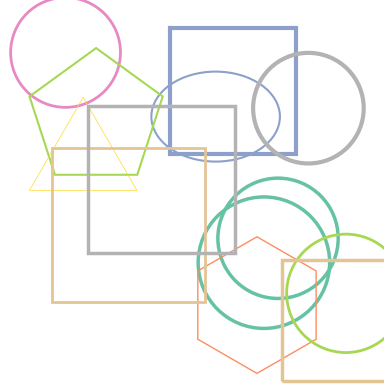[{"shape": "circle", "thickness": 2.5, "radius": 0.78, "center": [0.722, 0.381]}, {"shape": "circle", "thickness": 2.5, "radius": 0.85, "center": [0.685, 0.318]}, {"shape": "hexagon", "thickness": 1, "radius": 0.89, "center": [0.667, 0.208]}, {"shape": "square", "thickness": 3, "radius": 0.82, "center": [0.606, 0.764]}, {"shape": "oval", "thickness": 1.5, "radius": 0.83, "center": [0.56, 0.697]}, {"shape": "circle", "thickness": 2, "radius": 0.71, "center": [0.17, 0.864]}, {"shape": "pentagon", "thickness": 1.5, "radius": 0.91, "center": [0.25, 0.693]}, {"shape": "circle", "thickness": 2, "radius": 0.77, "center": [0.898, 0.238]}, {"shape": "triangle", "thickness": 0.5, "radius": 0.81, "center": [0.216, 0.586]}, {"shape": "square", "thickness": 2, "radius": 1.0, "center": [0.333, 0.416]}, {"shape": "square", "thickness": 2.5, "radius": 0.79, "center": [0.89, 0.168]}, {"shape": "circle", "thickness": 3, "radius": 0.72, "center": [0.801, 0.719]}, {"shape": "square", "thickness": 2.5, "radius": 0.96, "center": [0.418, 0.534]}]